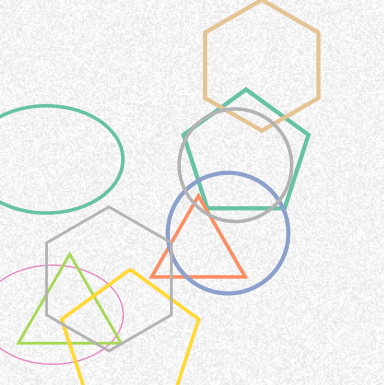[{"shape": "oval", "thickness": 2.5, "radius": 1.0, "center": [0.12, 0.586]}, {"shape": "pentagon", "thickness": 3, "radius": 0.85, "center": [0.639, 0.597]}, {"shape": "triangle", "thickness": 2.5, "radius": 0.7, "center": [0.515, 0.351]}, {"shape": "circle", "thickness": 3, "radius": 0.78, "center": [0.592, 0.395]}, {"shape": "oval", "thickness": 1, "radius": 0.92, "center": [0.136, 0.183]}, {"shape": "triangle", "thickness": 2, "radius": 0.77, "center": [0.181, 0.186]}, {"shape": "pentagon", "thickness": 2.5, "radius": 0.94, "center": [0.338, 0.113]}, {"shape": "hexagon", "thickness": 3, "radius": 0.85, "center": [0.68, 0.83]}, {"shape": "circle", "thickness": 2.5, "radius": 0.73, "center": [0.611, 0.571]}, {"shape": "hexagon", "thickness": 2, "radius": 0.94, "center": [0.283, 0.276]}]